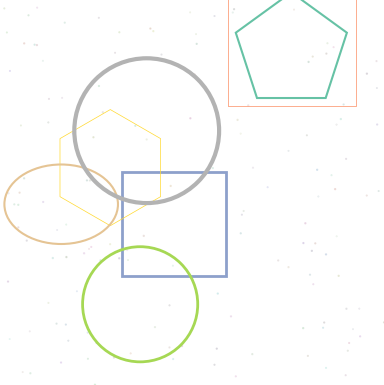[{"shape": "pentagon", "thickness": 1.5, "radius": 0.76, "center": [0.757, 0.868]}, {"shape": "square", "thickness": 0.5, "radius": 0.83, "center": [0.758, 0.891]}, {"shape": "square", "thickness": 2, "radius": 0.68, "center": [0.453, 0.418]}, {"shape": "circle", "thickness": 2, "radius": 0.75, "center": [0.364, 0.21]}, {"shape": "hexagon", "thickness": 0.5, "radius": 0.75, "center": [0.286, 0.565]}, {"shape": "oval", "thickness": 1.5, "radius": 0.74, "center": [0.159, 0.469]}, {"shape": "circle", "thickness": 3, "radius": 0.94, "center": [0.381, 0.661]}]